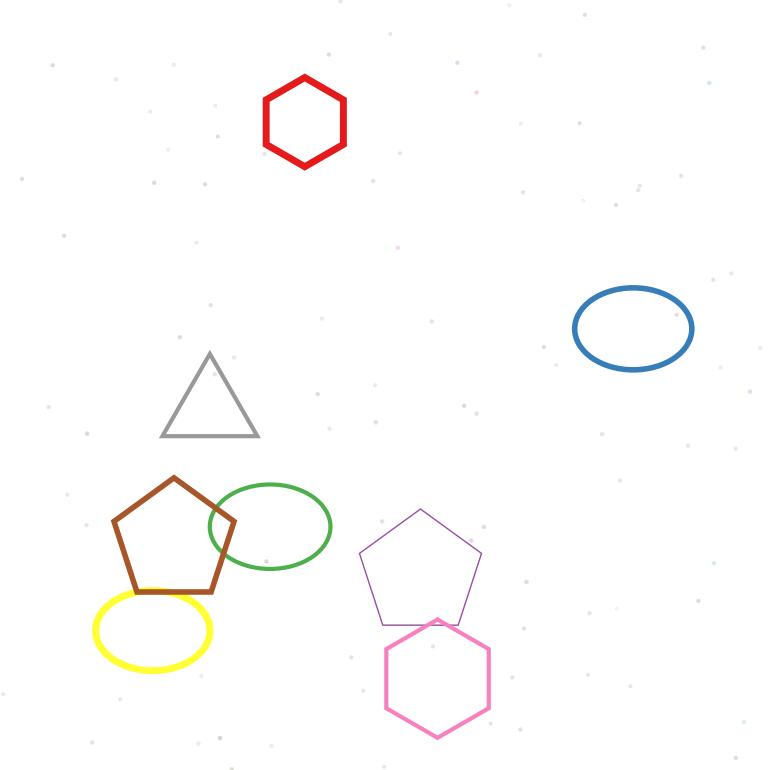[{"shape": "hexagon", "thickness": 2.5, "radius": 0.29, "center": [0.396, 0.841]}, {"shape": "oval", "thickness": 2, "radius": 0.38, "center": [0.822, 0.573]}, {"shape": "oval", "thickness": 1.5, "radius": 0.39, "center": [0.351, 0.316]}, {"shape": "pentagon", "thickness": 0.5, "radius": 0.42, "center": [0.546, 0.256]}, {"shape": "oval", "thickness": 2.5, "radius": 0.37, "center": [0.198, 0.181]}, {"shape": "pentagon", "thickness": 2, "radius": 0.41, "center": [0.226, 0.297]}, {"shape": "hexagon", "thickness": 1.5, "radius": 0.38, "center": [0.568, 0.119]}, {"shape": "triangle", "thickness": 1.5, "radius": 0.36, "center": [0.273, 0.469]}]